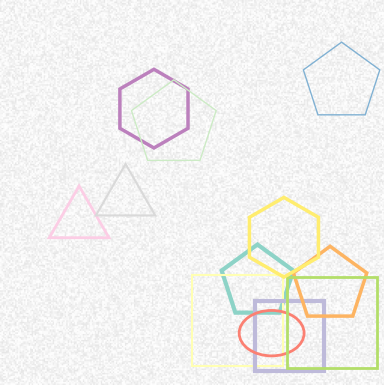[{"shape": "pentagon", "thickness": 3, "radius": 0.49, "center": [0.669, 0.267]}, {"shape": "square", "thickness": 1.5, "radius": 0.59, "center": [0.617, 0.167]}, {"shape": "square", "thickness": 3, "radius": 0.45, "center": [0.752, 0.127]}, {"shape": "oval", "thickness": 2, "radius": 0.42, "center": [0.706, 0.135]}, {"shape": "pentagon", "thickness": 1, "radius": 0.52, "center": [0.887, 0.786]}, {"shape": "pentagon", "thickness": 2.5, "radius": 0.5, "center": [0.857, 0.26]}, {"shape": "square", "thickness": 2, "radius": 0.59, "center": [0.862, 0.162]}, {"shape": "triangle", "thickness": 2, "radius": 0.45, "center": [0.205, 0.427]}, {"shape": "triangle", "thickness": 1.5, "radius": 0.45, "center": [0.326, 0.485]}, {"shape": "hexagon", "thickness": 2.5, "radius": 0.51, "center": [0.4, 0.718]}, {"shape": "pentagon", "thickness": 1, "radius": 0.58, "center": [0.451, 0.677]}, {"shape": "hexagon", "thickness": 2.5, "radius": 0.52, "center": [0.738, 0.384]}]